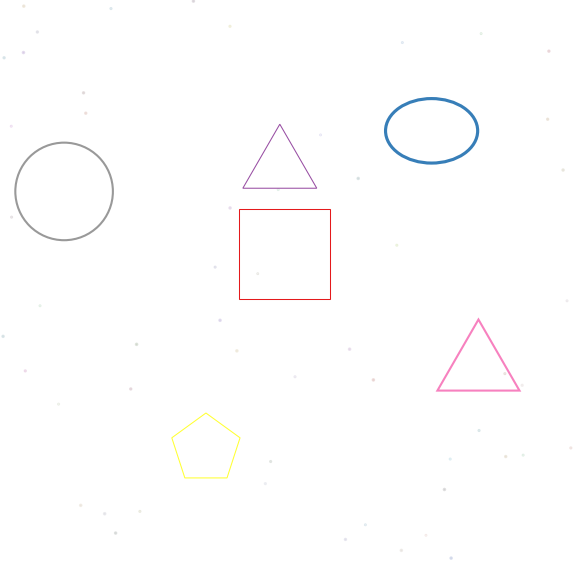[{"shape": "square", "thickness": 0.5, "radius": 0.39, "center": [0.493, 0.56]}, {"shape": "oval", "thickness": 1.5, "radius": 0.4, "center": [0.747, 0.773]}, {"shape": "triangle", "thickness": 0.5, "radius": 0.37, "center": [0.485, 0.71]}, {"shape": "pentagon", "thickness": 0.5, "radius": 0.31, "center": [0.357, 0.222]}, {"shape": "triangle", "thickness": 1, "radius": 0.41, "center": [0.828, 0.364]}, {"shape": "circle", "thickness": 1, "radius": 0.42, "center": [0.111, 0.668]}]